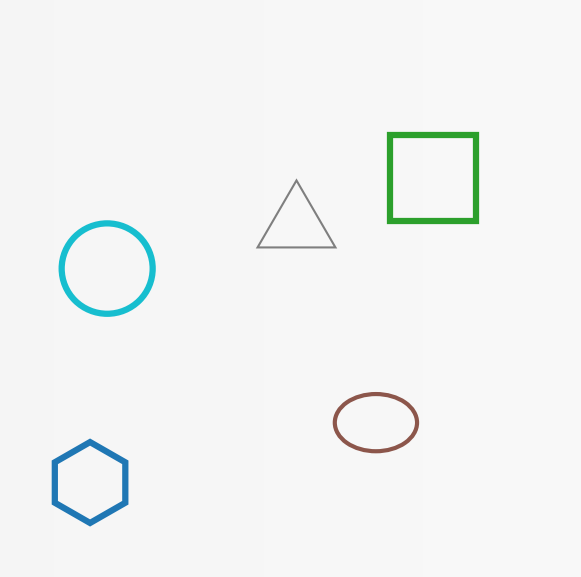[{"shape": "hexagon", "thickness": 3, "radius": 0.35, "center": [0.155, 0.164]}, {"shape": "square", "thickness": 3, "radius": 0.37, "center": [0.745, 0.69]}, {"shape": "oval", "thickness": 2, "radius": 0.35, "center": [0.647, 0.267]}, {"shape": "triangle", "thickness": 1, "radius": 0.39, "center": [0.51, 0.609]}, {"shape": "circle", "thickness": 3, "radius": 0.39, "center": [0.184, 0.534]}]